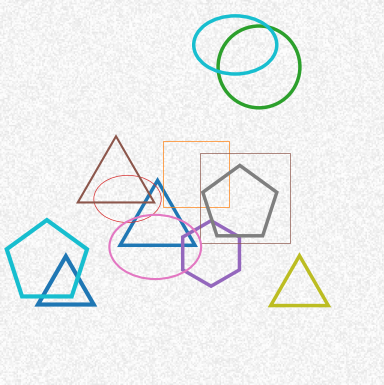[{"shape": "triangle", "thickness": 3, "radius": 0.42, "center": [0.171, 0.251]}, {"shape": "triangle", "thickness": 2.5, "radius": 0.56, "center": [0.409, 0.419]}, {"shape": "square", "thickness": 0.5, "radius": 0.43, "center": [0.51, 0.549]}, {"shape": "circle", "thickness": 2.5, "radius": 0.53, "center": [0.673, 0.826]}, {"shape": "oval", "thickness": 0.5, "radius": 0.44, "center": [0.331, 0.483]}, {"shape": "hexagon", "thickness": 2.5, "radius": 0.43, "center": [0.548, 0.342]}, {"shape": "triangle", "thickness": 1.5, "radius": 0.57, "center": [0.301, 0.531]}, {"shape": "square", "thickness": 0.5, "radius": 0.58, "center": [0.636, 0.486]}, {"shape": "oval", "thickness": 1.5, "radius": 0.6, "center": [0.403, 0.359]}, {"shape": "pentagon", "thickness": 2.5, "radius": 0.51, "center": [0.623, 0.469]}, {"shape": "triangle", "thickness": 2.5, "radius": 0.43, "center": [0.778, 0.25]}, {"shape": "pentagon", "thickness": 3, "radius": 0.55, "center": [0.122, 0.319]}, {"shape": "oval", "thickness": 2.5, "radius": 0.54, "center": [0.611, 0.883]}]